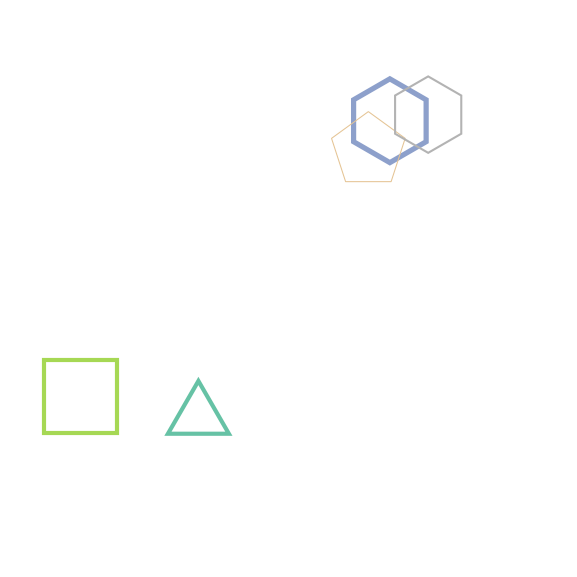[{"shape": "triangle", "thickness": 2, "radius": 0.3, "center": [0.344, 0.279]}, {"shape": "hexagon", "thickness": 2.5, "radius": 0.36, "center": [0.675, 0.79]}, {"shape": "square", "thickness": 2, "radius": 0.31, "center": [0.14, 0.312]}, {"shape": "pentagon", "thickness": 0.5, "radius": 0.34, "center": [0.638, 0.739]}, {"shape": "hexagon", "thickness": 1, "radius": 0.33, "center": [0.741, 0.801]}]